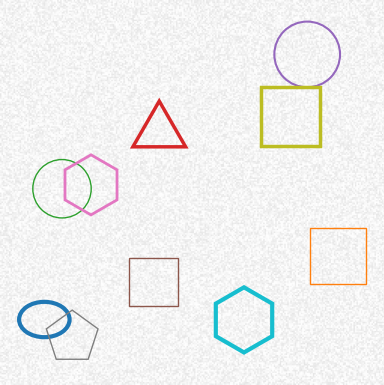[{"shape": "oval", "thickness": 3, "radius": 0.33, "center": [0.115, 0.17]}, {"shape": "square", "thickness": 1, "radius": 0.36, "center": [0.878, 0.336]}, {"shape": "circle", "thickness": 1, "radius": 0.38, "center": [0.161, 0.51]}, {"shape": "triangle", "thickness": 2.5, "radius": 0.4, "center": [0.414, 0.658]}, {"shape": "circle", "thickness": 1.5, "radius": 0.43, "center": [0.798, 0.859]}, {"shape": "square", "thickness": 1, "radius": 0.31, "center": [0.398, 0.268]}, {"shape": "hexagon", "thickness": 2, "radius": 0.39, "center": [0.236, 0.52]}, {"shape": "pentagon", "thickness": 1, "radius": 0.35, "center": [0.188, 0.124]}, {"shape": "square", "thickness": 2.5, "radius": 0.38, "center": [0.754, 0.697]}, {"shape": "hexagon", "thickness": 3, "radius": 0.42, "center": [0.634, 0.169]}]